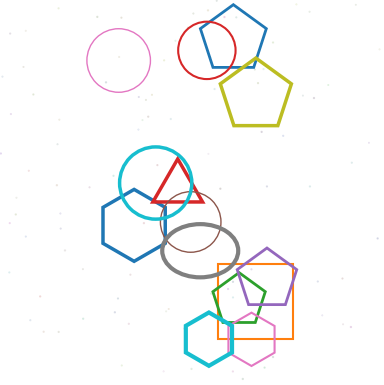[{"shape": "hexagon", "thickness": 2.5, "radius": 0.47, "center": [0.348, 0.415]}, {"shape": "pentagon", "thickness": 2, "radius": 0.45, "center": [0.606, 0.898]}, {"shape": "square", "thickness": 1.5, "radius": 0.49, "center": [0.664, 0.217]}, {"shape": "pentagon", "thickness": 2, "radius": 0.36, "center": [0.621, 0.22]}, {"shape": "triangle", "thickness": 2.5, "radius": 0.37, "center": [0.462, 0.513]}, {"shape": "circle", "thickness": 1.5, "radius": 0.37, "center": [0.537, 0.869]}, {"shape": "pentagon", "thickness": 2, "radius": 0.41, "center": [0.693, 0.275]}, {"shape": "circle", "thickness": 1, "radius": 0.39, "center": [0.495, 0.423]}, {"shape": "hexagon", "thickness": 1.5, "radius": 0.35, "center": [0.653, 0.119]}, {"shape": "circle", "thickness": 1, "radius": 0.41, "center": [0.308, 0.843]}, {"shape": "oval", "thickness": 3, "radius": 0.49, "center": [0.52, 0.349]}, {"shape": "pentagon", "thickness": 2.5, "radius": 0.49, "center": [0.665, 0.752]}, {"shape": "circle", "thickness": 2.5, "radius": 0.47, "center": [0.404, 0.525]}, {"shape": "hexagon", "thickness": 3, "radius": 0.35, "center": [0.543, 0.119]}]